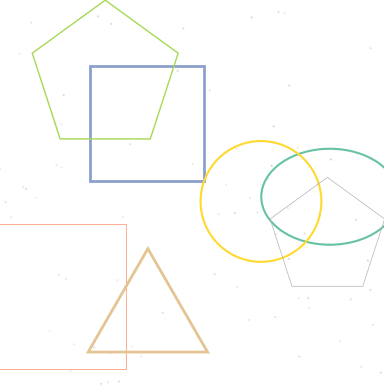[{"shape": "oval", "thickness": 1.5, "radius": 0.89, "center": [0.857, 0.489]}, {"shape": "square", "thickness": 0.5, "radius": 0.94, "center": [0.138, 0.231]}, {"shape": "square", "thickness": 2, "radius": 0.74, "center": [0.381, 0.679]}, {"shape": "pentagon", "thickness": 1, "radius": 1.0, "center": [0.273, 0.8]}, {"shape": "circle", "thickness": 1.5, "radius": 0.78, "center": [0.678, 0.477]}, {"shape": "triangle", "thickness": 2, "radius": 0.9, "center": [0.384, 0.175]}, {"shape": "pentagon", "thickness": 0.5, "radius": 0.78, "center": [0.85, 0.383]}]